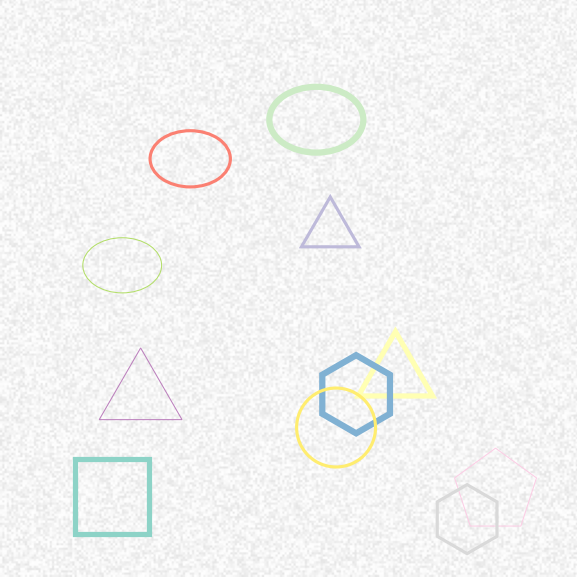[{"shape": "square", "thickness": 2.5, "radius": 0.32, "center": [0.194, 0.139]}, {"shape": "triangle", "thickness": 2.5, "radius": 0.37, "center": [0.685, 0.351]}, {"shape": "triangle", "thickness": 1.5, "radius": 0.29, "center": [0.572, 0.601]}, {"shape": "oval", "thickness": 1.5, "radius": 0.35, "center": [0.329, 0.724]}, {"shape": "hexagon", "thickness": 3, "radius": 0.34, "center": [0.617, 0.316]}, {"shape": "oval", "thickness": 0.5, "radius": 0.34, "center": [0.212, 0.54]}, {"shape": "pentagon", "thickness": 0.5, "radius": 0.37, "center": [0.858, 0.149]}, {"shape": "hexagon", "thickness": 1.5, "radius": 0.3, "center": [0.809, 0.1]}, {"shape": "triangle", "thickness": 0.5, "radius": 0.41, "center": [0.244, 0.314]}, {"shape": "oval", "thickness": 3, "radius": 0.41, "center": [0.548, 0.792]}, {"shape": "circle", "thickness": 1.5, "radius": 0.34, "center": [0.582, 0.259]}]